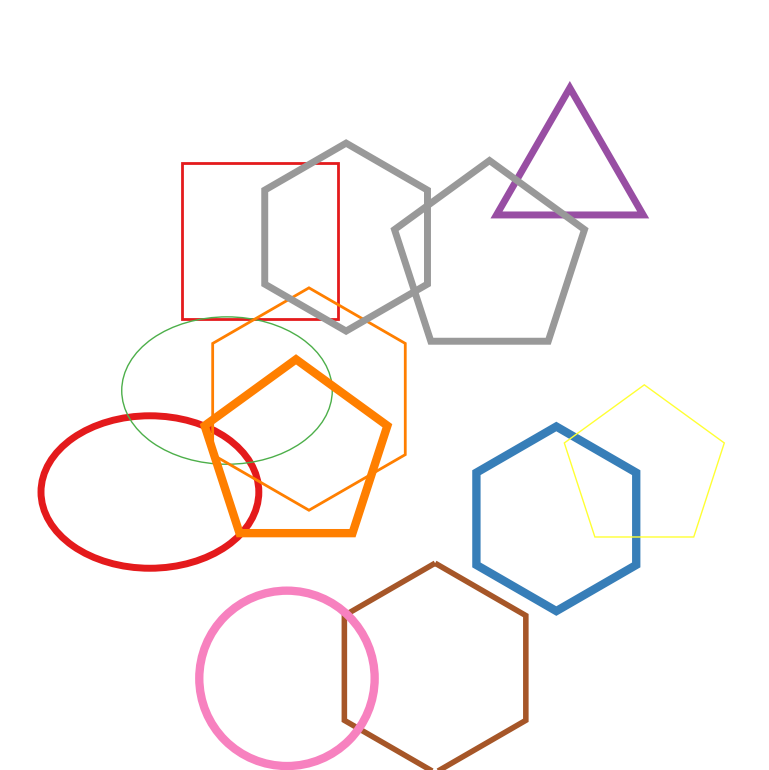[{"shape": "oval", "thickness": 2.5, "radius": 0.71, "center": [0.195, 0.361]}, {"shape": "square", "thickness": 1, "radius": 0.51, "center": [0.338, 0.687]}, {"shape": "hexagon", "thickness": 3, "radius": 0.6, "center": [0.722, 0.326]}, {"shape": "oval", "thickness": 0.5, "radius": 0.68, "center": [0.295, 0.493]}, {"shape": "triangle", "thickness": 2.5, "radius": 0.55, "center": [0.74, 0.776]}, {"shape": "pentagon", "thickness": 3, "radius": 0.62, "center": [0.384, 0.409]}, {"shape": "hexagon", "thickness": 1, "radius": 0.72, "center": [0.401, 0.482]}, {"shape": "pentagon", "thickness": 0.5, "radius": 0.55, "center": [0.837, 0.391]}, {"shape": "hexagon", "thickness": 2, "radius": 0.68, "center": [0.565, 0.133]}, {"shape": "circle", "thickness": 3, "radius": 0.57, "center": [0.373, 0.119]}, {"shape": "pentagon", "thickness": 2.5, "radius": 0.65, "center": [0.636, 0.662]}, {"shape": "hexagon", "thickness": 2.5, "radius": 0.61, "center": [0.449, 0.692]}]